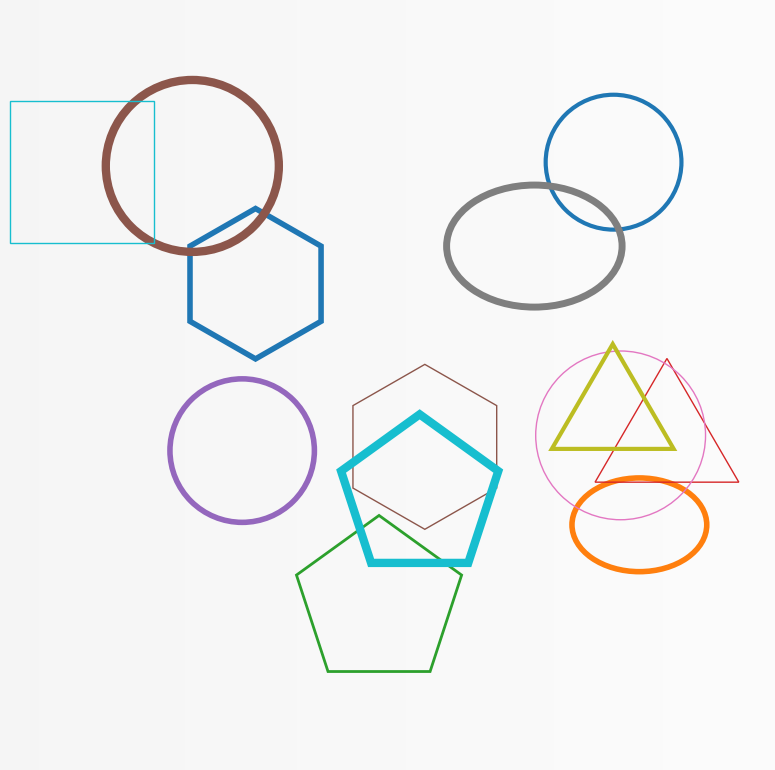[{"shape": "circle", "thickness": 1.5, "radius": 0.44, "center": [0.792, 0.789]}, {"shape": "hexagon", "thickness": 2, "radius": 0.49, "center": [0.33, 0.632]}, {"shape": "oval", "thickness": 2, "radius": 0.43, "center": [0.825, 0.318]}, {"shape": "pentagon", "thickness": 1, "radius": 0.56, "center": [0.489, 0.219]}, {"shape": "triangle", "thickness": 0.5, "radius": 0.54, "center": [0.861, 0.427]}, {"shape": "circle", "thickness": 2, "radius": 0.47, "center": [0.312, 0.415]}, {"shape": "hexagon", "thickness": 0.5, "radius": 0.54, "center": [0.548, 0.42]}, {"shape": "circle", "thickness": 3, "radius": 0.56, "center": [0.248, 0.785]}, {"shape": "circle", "thickness": 0.5, "radius": 0.55, "center": [0.801, 0.435]}, {"shape": "oval", "thickness": 2.5, "radius": 0.57, "center": [0.689, 0.68]}, {"shape": "triangle", "thickness": 1.5, "radius": 0.45, "center": [0.791, 0.462]}, {"shape": "square", "thickness": 0.5, "radius": 0.46, "center": [0.106, 0.776]}, {"shape": "pentagon", "thickness": 3, "radius": 0.53, "center": [0.542, 0.355]}]